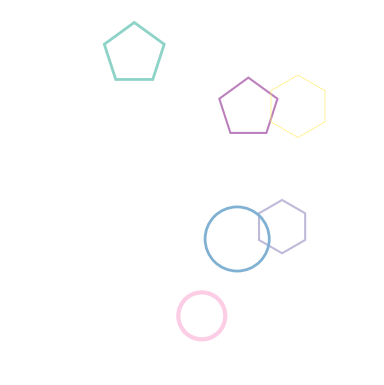[{"shape": "pentagon", "thickness": 2, "radius": 0.41, "center": [0.349, 0.86]}, {"shape": "hexagon", "thickness": 1.5, "radius": 0.35, "center": [0.733, 0.411]}, {"shape": "circle", "thickness": 2, "radius": 0.42, "center": [0.616, 0.379]}, {"shape": "circle", "thickness": 3, "radius": 0.3, "center": [0.524, 0.18]}, {"shape": "pentagon", "thickness": 1.5, "radius": 0.4, "center": [0.645, 0.719]}, {"shape": "hexagon", "thickness": 0.5, "radius": 0.41, "center": [0.774, 0.724]}]